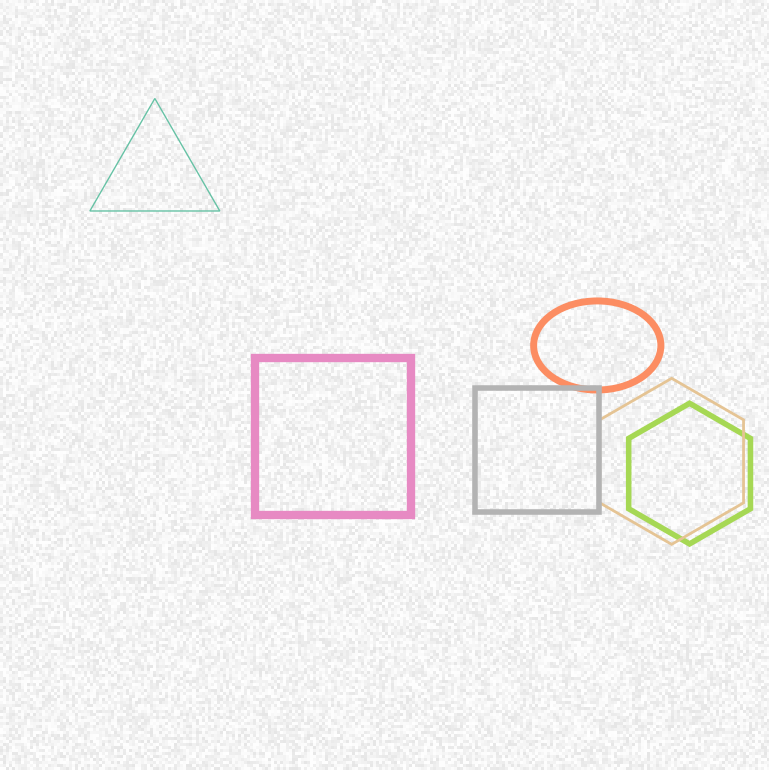[{"shape": "triangle", "thickness": 0.5, "radius": 0.49, "center": [0.201, 0.775]}, {"shape": "oval", "thickness": 2.5, "radius": 0.41, "center": [0.776, 0.551]}, {"shape": "square", "thickness": 3, "radius": 0.51, "center": [0.433, 0.433]}, {"shape": "hexagon", "thickness": 2, "radius": 0.46, "center": [0.896, 0.385]}, {"shape": "hexagon", "thickness": 1, "radius": 0.54, "center": [0.872, 0.401]}, {"shape": "square", "thickness": 2, "radius": 0.4, "center": [0.697, 0.415]}]